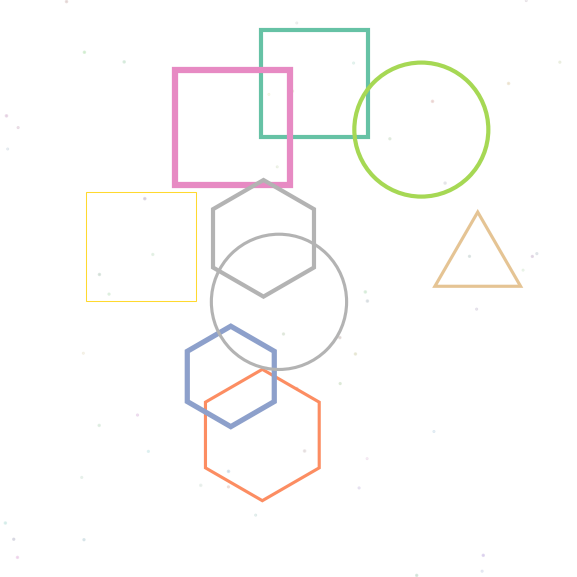[{"shape": "square", "thickness": 2, "radius": 0.46, "center": [0.545, 0.854]}, {"shape": "hexagon", "thickness": 1.5, "radius": 0.57, "center": [0.454, 0.246]}, {"shape": "hexagon", "thickness": 2.5, "radius": 0.43, "center": [0.4, 0.347]}, {"shape": "square", "thickness": 3, "radius": 0.5, "center": [0.403, 0.779]}, {"shape": "circle", "thickness": 2, "radius": 0.58, "center": [0.73, 0.775]}, {"shape": "square", "thickness": 0.5, "radius": 0.47, "center": [0.244, 0.572]}, {"shape": "triangle", "thickness": 1.5, "radius": 0.43, "center": [0.827, 0.546]}, {"shape": "hexagon", "thickness": 2, "radius": 0.5, "center": [0.456, 0.586]}, {"shape": "circle", "thickness": 1.5, "radius": 0.59, "center": [0.483, 0.476]}]